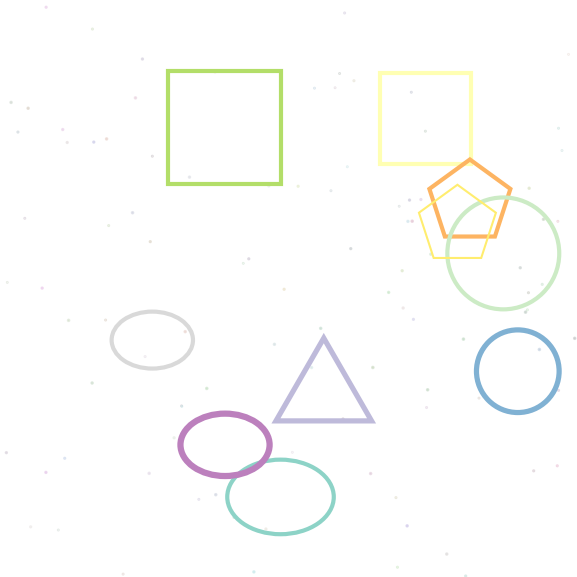[{"shape": "oval", "thickness": 2, "radius": 0.46, "center": [0.486, 0.139]}, {"shape": "square", "thickness": 2, "radius": 0.39, "center": [0.737, 0.794]}, {"shape": "triangle", "thickness": 2.5, "radius": 0.48, "center": [0.561, 0.318]}, {"shape": "circle", "thickness": 2.5, "radius": 0.36, "center": [0.897, 0.356]}, {"shape": "pentagon", "thickness": 2, "radius": 0.37, "center": [0.814, 0.649]}, {"shape": "square", "thickness": 2, "radius": 0.49, "center": [0.389, 0.778]}, {"shape": "oval", "thickness": 2, "radius": 0.35, "center": [0.264, 0.41]}, {"shape": "oval", "thickness": 3, "radius": 0.39, "center": [0.39, 0.229]}, {"shape": "circle", "thickness": 2, "radius": 0.48, "center": [0.872, 0.56]}, {"shape": "pentagon", "thickness": 1, "radius": 0.35, "center": [0.792, 0.609]}]